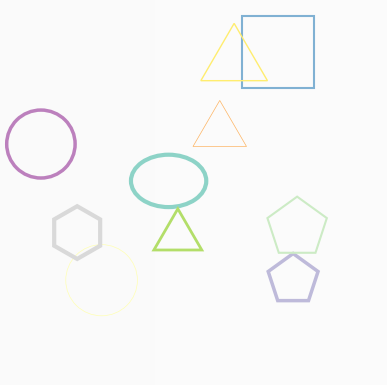[{"shape": "oval", "thickness": 3, "radius": 0.49, "center": [0.435, 0.53]}, {"shape": "circle", "thickness": 0.5, "radius": 0.46, "center": [0.262, 0.272]}, {"shape": "pentagon", "thickness": 2.5, "radius": 0.34, "center": [0.756, 0.274]}, {"shape": "square", "thickness": 1.5, "radius": 0.47, "center": [0.718, 0.864]}, {"shape": "triangle", "thickness": 0.5, "radius": 0.4, "center": [0.567, 0.659]}, {"shape": "triangle", "thickness": 2, "radius": 0.36, "center": [0.459, 0.386]}, {"shape": "hexagon", "thickness": 3, "radius": 0.34, "center": [0.199, 0.396]}, {"shape": "circle", "thickness": 2.5, "radius": 0.44, "center": [0.106, 0.626]}, {"shape": "pentagon", "thickness": 1.5, "radius": 0.4, "center": [0.767, 0.409]}, {"shape": "triangle", "thickness": 1, "radius": 0.5, "center": [0.604, 0.84]}]